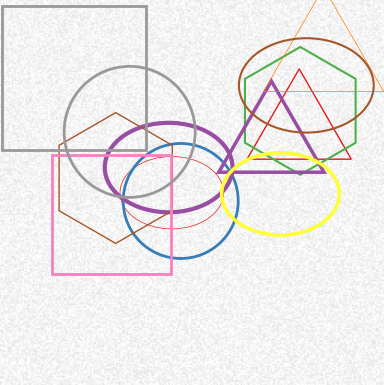[{"shape": "triangle", "thickness": 1, "radius": 0.78, "center": [0.777, 0.665]}, {"shape": "oval", "thickness": 0.5, "radius": 0.67, "center": [0.446, 0.499]}, {"shape": "circle", "thickness": 2, "radius": 0.75, "center": [0.469, 0.478]}, {"shape": "hexagon", "thickness": 1.5, "radius": 0.83, "center": [0.78, 0.712]}, {"shape": "oval", "thickness": 3, "radius": 0.83, "center": [0.438, 0.565]}, {"shape": "triangle", "thickness": 2.5, "radius": 0.79, "center": [0.705, 0.632]}, {"shape": "triangle", "thickness": 0.5, "radius": 0.9, "center": [0.841, 0.852]}, {"shape": "oval", "thickness": 2.5, "radius": 0.76, "center": [0.728, 0.496]}, {"shape": "oval", "thickness": 1.5, "radius": 0.88, "center": [0.796, 0.778]}, {"shape": "hexagon", "thickness": 1, "radius": 0.85, "center": [0.301, 0.538]}, {"shape": "square", "thickness": 2, "radius": 0.77, "center": [0.29, 0.442]}, {"shape": "circle", "thickness": 2, "radius": 0.85, "center": [0.337, 0.657]}, {"shape": "square", "thickness": 2, "radius": 0.94, "center": [0.192, 0.798]}]